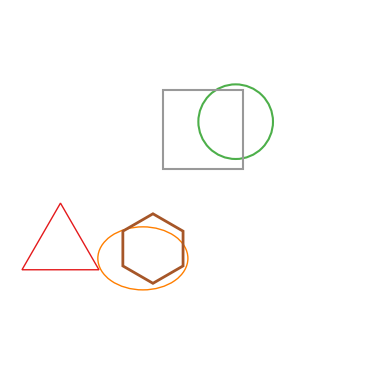[{"shape": "triangle", "thickness": 1, "radius": 0.58, "center": [0.157, 0.357]}, {"shape": "circle", "thickness": 1.5, "radius": 0.48, "center": [0.612, 0.684]}, {"shape": "oval", "thickness": 1, "radius": 0.58, "center": [0.371, 0.329]}, {"shape": "hexagon", "thickness": 2, "radius": 0.45, "center": [0.397, 0.354]}, {"shape": "square", "thickness": 1.5, "radius": 0.52, "center": [0.528, 0.663]}]